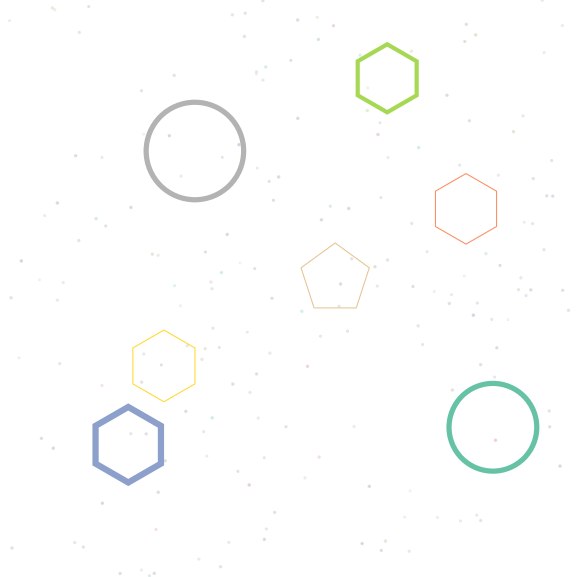[{"shape": "circle", "thickness": 2.5, "radius": 0.38, "center": [0.854, 0.259]}, {"shape": "hexagon", "thickness": 0.5, "radius": 0.31, "center": [0.807, 0.638]}, {"shape": "hexagon", "thickness": 3, "radius": 0.33, "center": [0.222, 0.229]}, {"shape": "hexagon", "thickness": 2, "radius": 0.29, "center": [0.67, 0.864]}, {"shape": "hexagon", "thickness": 0.5, "radius": 0.31, "center": [0.284, 0.366]}, {"shape": "pentagon", "thickness": 0.5, "radius": 0.31, "center": [0.58, 0.516]}, {"shape": "circle", "thickness": 2.5, "radius": 0.42, "center": [0.337, 0.738]}]